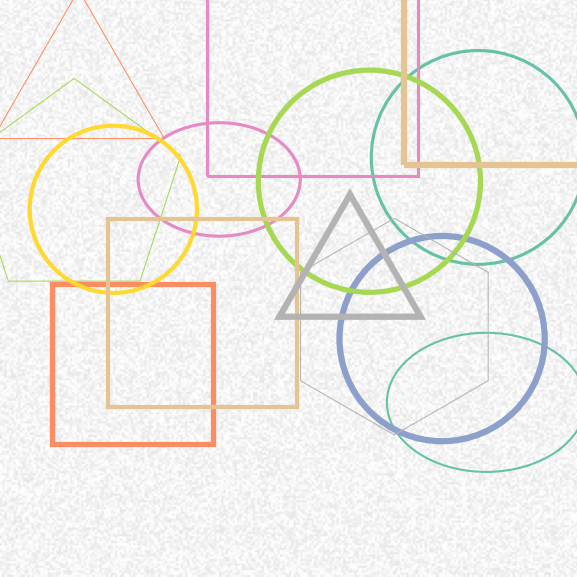[{"shape": "oval", "thickness": 1, "radius": 0.86, "center": [0.842, 0.302]}, {"shape": "circle", "thickness": 1.5, "radius": 0.93, "center": [0.828, 0.727]}, {"shape": "square", "thickness": 2.5, "radius": 0.69, "center": [0.229, 0.369]}, {"shape": "triangle", "thickness": 0.5, "radius": 0.86, "center": [0.136, 0.845]}, {"shape": "circle", "thickness": 3, "radius": 0.89, "center": [0.766, 0.413]}, {"shape": "oval", "thickness": 1.5, "radius": 0.7, "center": [0.38, 0.688]}, {"shape": "square", "thickness": 1.5, "radius": 0.91, "center": [0.541, 0.878]}, {"shape": "pentagon", "thickness": 0.5, "radius": 0.97, "center": [0.128, 0.669]}, {"shape": "circle", "thickness": 2.5, "radius": 0.96, "center": [0.64, 0.685]}, {"shape": "circle", "thickness": 2, "radius": 0.72, "center": [0.196, 0.637]}, {"shape": "square", "thickness": 3, "radius": 0.81, "center": [0.862, 0.876]}, {"shape": "square", "thickness": 2, "radius": 0.82, "center": [0.35, 0.457]}, {"shape": "hexagon", "thickness": 0.5, "radius": 0.94, "center": [0.683, 0.434]}, {"shape": "triangle", "thickness": 3, "radius": 0.71, "center": [0.606, 0.521]}]